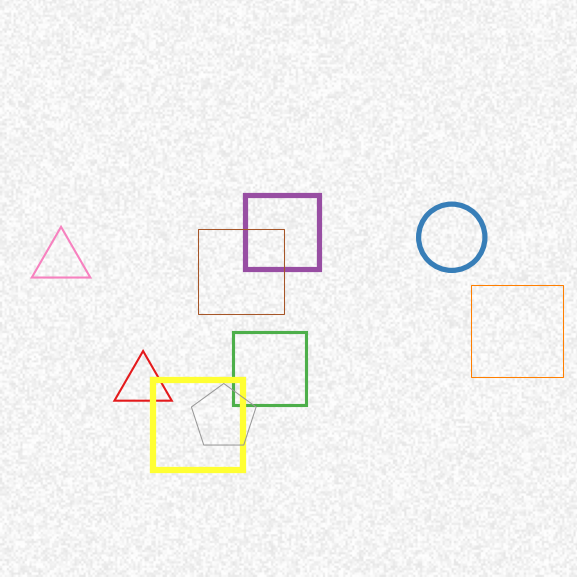[{"shape": "triangle", "thickness": 1, "radius": 0.29, "center": [0.248, 0.334]}, {"shape": "circle", "thickness": 2.5, "radius": 0.29, "center": [0.782, 0.588]}, {"shape": "square", "thickness": 1.5, "radius": 0.32, "center": [0.467, 0.361]}, {"shape": "square", "thickness": 2.5, "radius": 0.32, "center": [0.488, 0.597]}, {"shape": "square", "thickness": 0.5, "radius": 0.4, "center": [0.895, 0.426]}, {"shape": "square", "thickness": 3, "radius": 0.39, "center": [0.343, 0.263]}, {"shape": "square", "thickness": 0.5, "radius": 0.37, "center": [0.417, 0.529]}, {"shape": "triangle", "thickness": 1, "radius": 0.29, "center": [0.106, 0.548]}, {"shape": "pentagon", "thickness": 0.5, "radius": 0.29, "center": [0.387, 0.276]}]